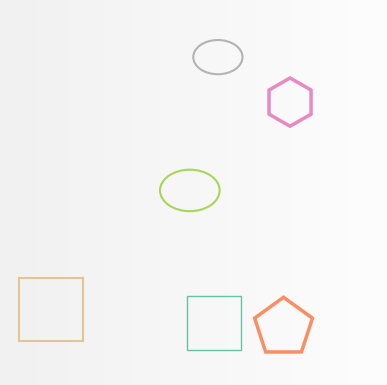[{"shape": "square", "thickness": 1, "radius": 0.35, "center": [0.552, 0.161]}, {"shape": "pentagon", "thickness": 2.5, "radius": 0.39, "center": [0.732, 0.149]}, {"shape": "hexagon", "thickness": 2.5, "radius": 0.31, "center": [0.748, 0.735]}, {"shape": "oval", "thickness": 1.5, "radius": 0.38, "center": [0.49, 0.505]}, {"shape": "square", "thickness": 1.5, "radius": 0.41, "center": [0.132, 0.196]}, {"shape": "oval", "thickness": 1.5, "radius": 0.32, "center": [0.562, 0.852]}]